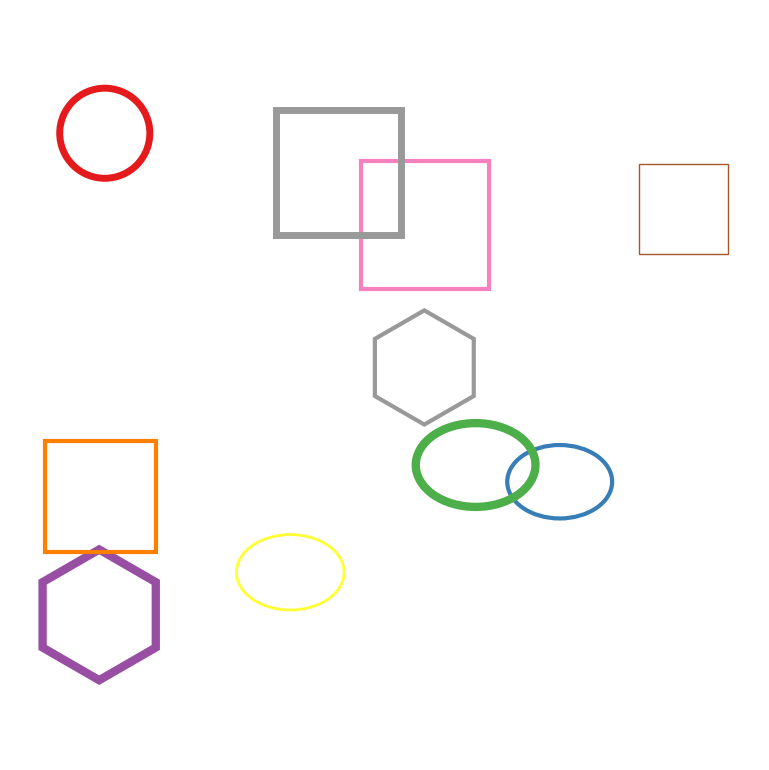[{"shape": "circle", "thickness": 2.5, "radius": 0.29, "center": [0.136, 0.827]}, {"shape": "oval", "thickness": 1.5, "radius": 0.34, "center": [0.727, 0.374]}, {"shape": "oval", "thickness": 3, "radius": 0.39, "center": [0.618, 0.396]}, {"shape": "hexagon", "thickness": 3, "radius": 0.42, "center": [0.129, 0.201]}, {"shape": "square", "thickness": 1.5, "radius": 0.36, "center": [0.131, 0.355]}, {"shape": "oval", "thickness": 1, "radius": 0.35, "center": [0.377, 0.257]}, {"shape": "square", "thickness": 0.5, "radius": 0.29, "center": [0.887, 0.729]}, {"shape": "square", "thickness": 1.5, "radius": 0.42, "center": [0.552, 0.708]}, {"shape": "square", "thickness": 2.5, "radius": 0.41, "center": [0.439, 0.776]}, {"shape": "hexagon", "thickness": 1.5, "radius": 0.37, "center": [0.551, 0.523]}]